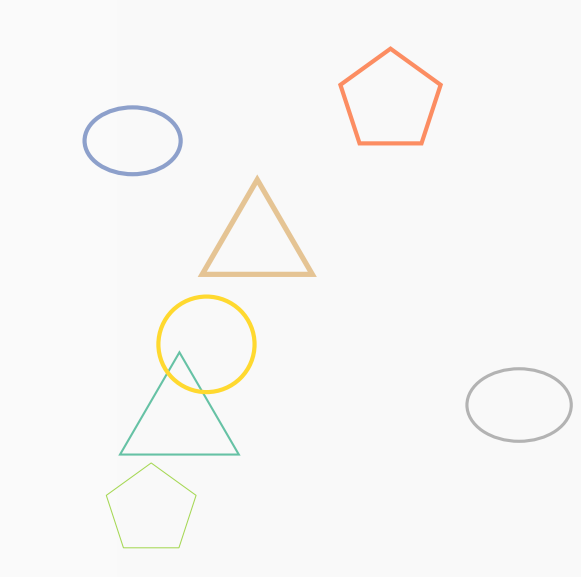[{"shape": "triangle", "thickness": 1, "radius": 0.59, "center": [0.309, 0.271]}, {"shape": "pentagon", "thickness": 2, "radius": 0.45, "center": [0.672, 0.824]}, {"shape": "oval", "thickness": 2, "radius": 0.41, "center": [0.228, 0.755]}, {"shape": "pentagon", "thickness": 0.5, "radius": 0.41, "center": [0.26, 0.116]}, {"shape": "circle", "thickness": 2, "radius": 0.41, "center": [0.355, 0.403]}, {"shape": "triangle", "thickness": 2.5, "radius": 0.55, "center": [0.443, 0.579]}, {"shape": "oval", "thickness": 1.5, "radius": 0.45, "center": [0.893, 0.298]}]